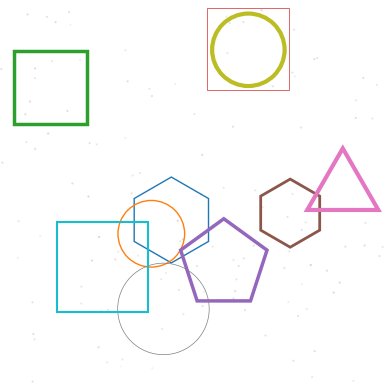[{"shape": "hexagon", "thickness": 1, "radius": 0.56, "center": [0.445, 0.429]}, {"shape": "circle", "thickness": 1, "radius": 0.43, "center": [0.393, 0.393]}, {"shape": "square", "thickness": 2.5, "radius": 0.47, "center": [0.132, 0.772]}, {"shape": "square", "thickness": 0.5, "radius": 0.53, "center": [0.645, 0.872]}, {"shape": "pentagon", "thickness": 2.5, "radius": 0.59, "center": [0.581, 0.314]}, {"shape": "hexagon", "thickness": 2, "radius": 0.44, "center": [0.754, 0.446]}, {"shape": "triangle", "thickness": 3, "radius": 0.53, "center": [0.89, 0.508]}, {"shape": "circle", "thickness": 0.5, "radius": 0.59, "center": [0.425, 0.198]}, {"shape": "circle", "thickness": 3, "radius": 0.47, "center": [0.645, 0.871]}, {"shape": "square", "thickness": 1.5, "radius": 0.59, "center": [0.266, 0.306]}]